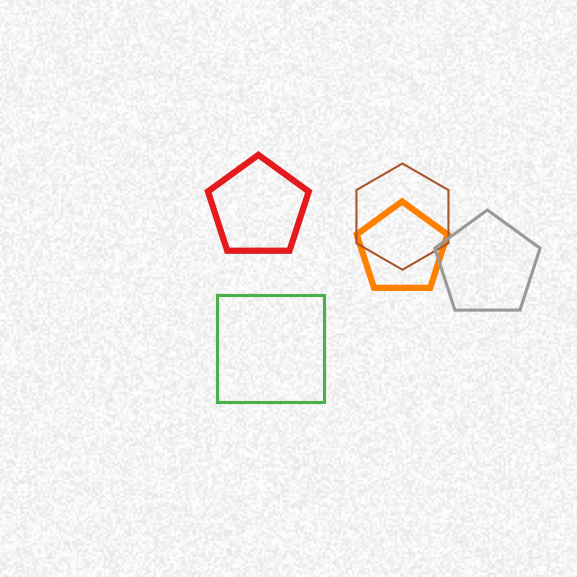[{"shape": "pentagon", "thickness": 3, "radius": 0.46, "center": [0.447, 0.639]}, {"shape": "square", "thickness": 1.5, "radius": 0.46, "center": [0.468, 0.395]}, {"shape": "pentagon", "thickness": 3, "radius": 0.41, "center": [0.696, 0.568]}, {"shape": "hexagon", "thickness": 1, "radius": 0.46, "center": [0.697, 0.624]}, {"shape": "pentagon", "thickness": 1.5, "radius": 0.48, "center": [0.844, 0.54]}]